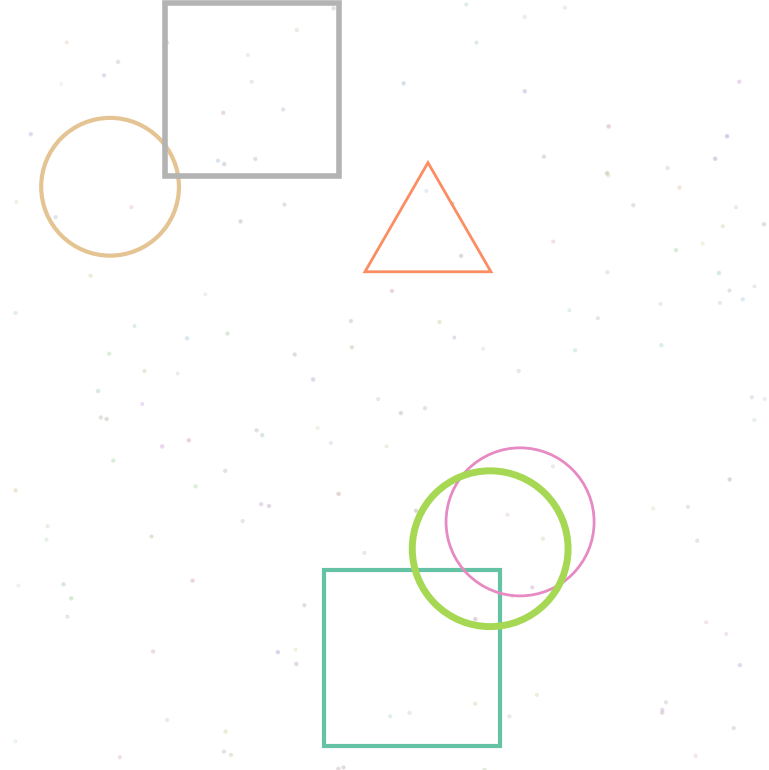[{"shape": "square", "thickness": 1.5, "radius": 0.57, "center": [0.535, 0.145]}, {"shape": "triangle", "thickness": 1, "radius": 0.47, "center": [0.556, 0.694]}, {"shape": "circle", "thickness": 1, "radius": 0.48, "center": [0.675, 0.322]}, {"shape": "circle", "thickness": 2.5, "radius": 0.51, "center": [0.637, 0.287]}, {"shape": "circle", "thickness": 1.5, "radius": 0.45, "center": [0.143, 0.757]}, {"shape": "square", "thickness": 2, "radius": 0.56, "center": [0.327, 0.883]}]